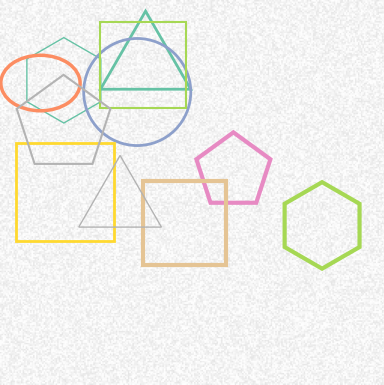[{"shape": "hexagon", "thickness": 1, "radius": 0.55, "center": [0.166, 0.791]}, {"shape": "triangle", "thickness": 2, "radius": 0.68, "center": [0.378, 0.836]}, {"shape": "oval", "thickness": 2.5, "radius": 0.51, "center": [0.105, 0.784]}, {"shape": "circle", "thickness": 2, "radius": 0.7, "center": [0.356, 0.761]}, {"shape": "pentagon", "thickness": 3, "radius": 0.51, "center": [0.606, 0.555]}, {"shape": "square", "thickness": 1.5, "radius": 0.56, "center": [0.372, 0.831]}, {"shape": "hexagon", "thickness": 3, "radius": 0.56, "center": [0.837, 0.415]}, {"shape": "square", "thickness": 2, "radius": 0.64, "center": [0.17, 0.501]}, {"shape": "square", "thickness": 3, "radius": 0.54, "center": [0.479, 0.421]}, {"shape": "pentagon", "thickness": 1.5, "radius": 0.64, "center": [0.165, 0.678]}, {"shape": "triangle", "thickness": 1, "radius": 0.62, "center": [0.312, 0.472]}]